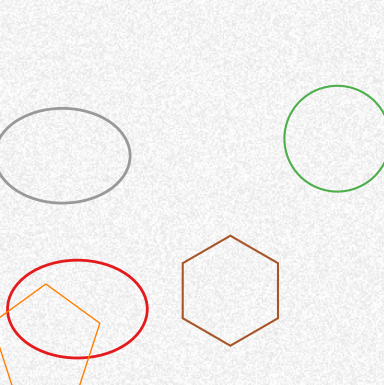[{"shape": "oval", "thickness": 2, "radius": 0.91, "center": [0.201, 0.197]}, {"shape": "circle", "thickness": 1.5, "radius": 0.69, "center": [0.876, 0.64]}, {"shape": "pentagon", "thickness": 1, "radius": 0.74, "center": [0.119, 0.115]}, {"shape": "hexagon", "thickness": 1.5, "radius": 0.71, "center": [0.598, 0.245]}, {"shape": "oval", "thickness": 2, "radius": 0.88, "center": [0.162, 0.596]}]